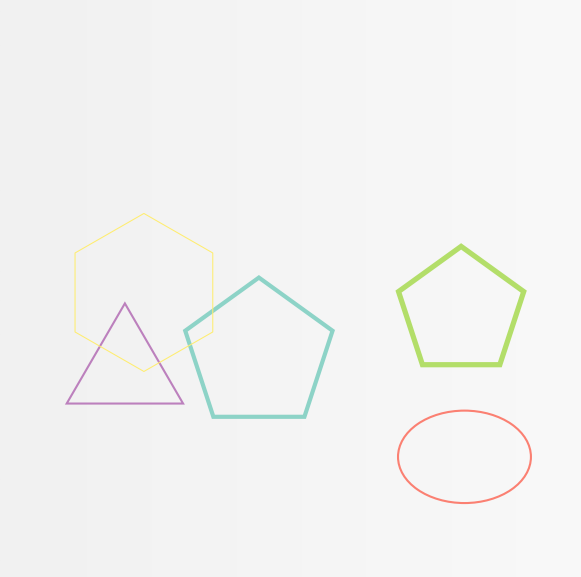[{"shape": "pentagon", "thickness": 2, "radius": 0.67, "center": [0.445, 0.385]}, {"shape": "oval", "thickness": 1, "radius": 0.57, "center": [0.799, 0.208]}, {"shape": "pentagon", "thickness": 2.5, "radius": 0.57, "center": [0.793, 0.459]}, {"shape": "triangle", "thickness": 1, "radius": 0.58, "center": [0.215, 0.358]}, {"shape": "hexagon", "thickness": 0.5, "radius": 0.68, "center": [0.248, 0.493]}]